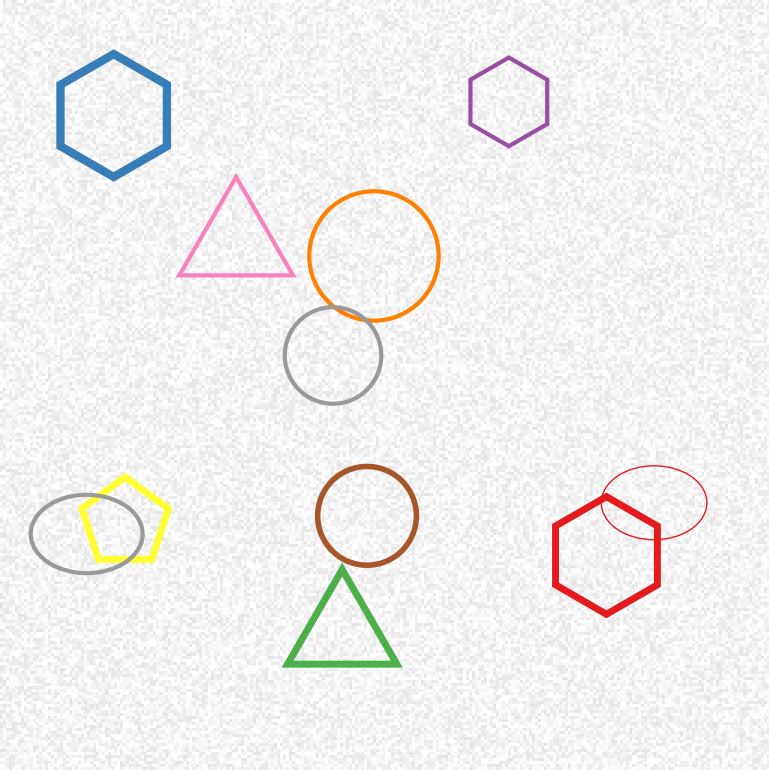[{"shape": "hexagon", "thickness": 2.5, "radius": 0.38, "center": [0.788, 0.279]}, {"shape": "oval", "thickness": 0.5, "radius": 0.34, "center": [0.849, 0.347]}, {"shape": "hexagon", "thickness": 3, "radius": 0.4, "center": [0.148, 0.85]}, {"shape": "triangle", "thickness": 2.5, "radius": 0.41, "center": [0.444, 0.178]}, {"shape": "hexagon", "thickness": 1.5, "radius": 0.29, "center": [0.661, 0.868]}, {"shape": "circle", "thickness": 1.5, "radius": 0.42, "center": [0.486, 0.668]}, {"shape": "pentagon", "thickness": 2.5, "radius": 0.3, "center": [0.162, 0.321]}, {"shape": "circle", "thickness": 2, "radius": 0.32, "center": [0.477, 0.33]}, {"shape": "triangle", "thickness": 1.5, "radius": 0.43, "center": [0.307, 0.685]}, {"shape": "circle", "thickness": 1.5, "radius": 0.31, "center": [0.432, 0.538]}, {"shape": "oval", "thickness": 1.5, "radius": 0.36, "center": [0.113, 0.306]}]